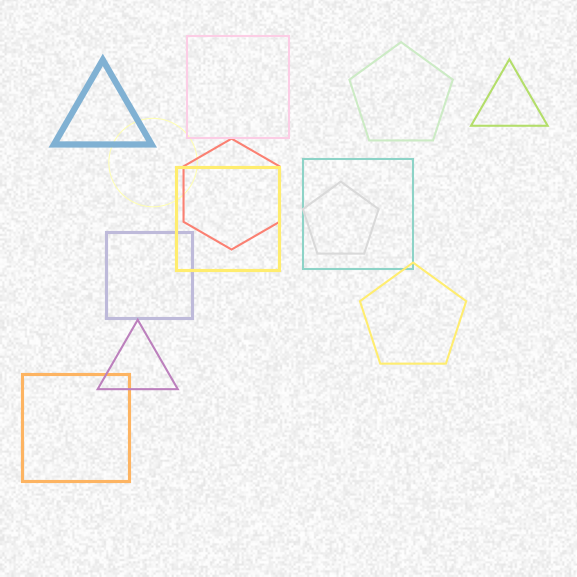[{"shape": "square", "thickness": 1, "radius": 0.48, "center": [0.62, 0.629]}, {"shape": "circle", "thickness": 0.5, "radius": 0.38, "center": [0.265, 0.718]}, {"shape": "square", "thickness": 1.5, "radius": 0.37, "center": [0.258, 0.523]}, {"shape": "hexagon", "thickness": 1, "radius": 0.48, "center": [0.401, 0.663]}, {"shape": "triangle", "thickness": 3, "radius": 0.49, "center": [0.178, 0.798]}, {"shape": "square", "thickness": 1.5, "radius": 0.46, "center": [0.13, 0.259]}, {"shape": "triangle", "thickness": 1, "radius": 0.38, "center": [0.882, 0.82]}, {"shape": "square", "thickness": 1, "radius": 0.44, "center": [0.412, 0.848]}, {"shape": "pentagon", "thickness": 1, "radius": 0.34, "center": [0.59, 0.616]}, {"shape": "triangle", "thickness": 1, "radius": 0.4, "center": [0.238, 0.365]}, {"shape": "pentagon", "thickness": 1, "radius": 0.47, "center": [0.695, 0.832]}, {"shape": "pentagon", "thickness": 1, "radius": 0.48, "center": [0.715, 0.448]}, {"shape": "square", "thickness": 1.5, "radius": 0.45, "center": [0.393, 0.62]}]